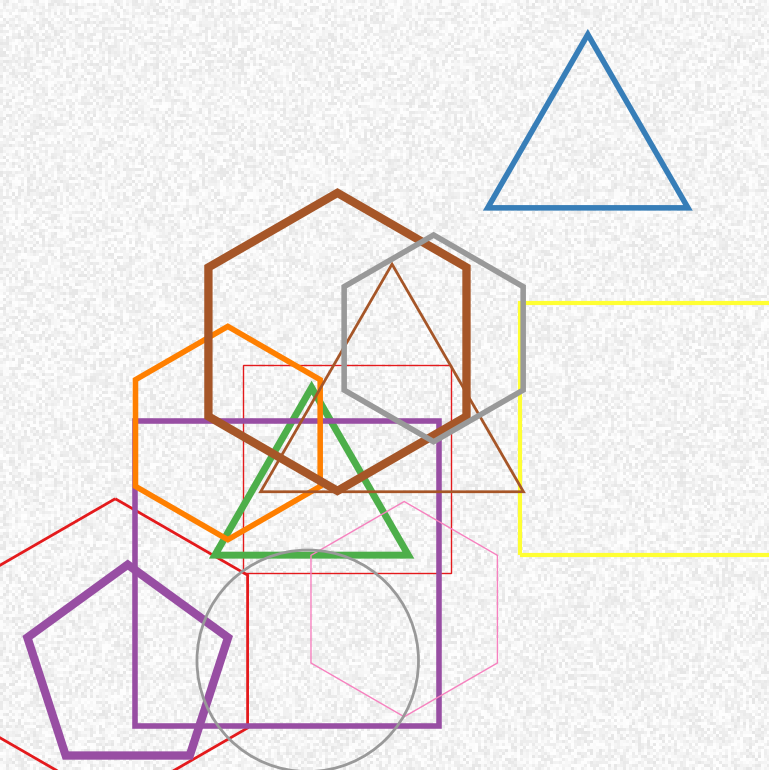[{"shape": "hexagon", "thickness": 1, "radius": 0.99, "center": [0.15, 0.154]}, {"shape": "square", "thickness": 0.5, "radius": 0.68, "center": [0.45, 0.391]}, {"shape": "triangle", "thickness": 2, "radius": 0.75, "center": [0.763, 0.805]}, {"shape": "triangle", "thickness": 2.5, "radius": 0.73, "center": [0.405, 0.352]}, {"shape": "square", "thickness": 2, "radius": 0.99, "center": [0.373, 0.255]}, {"shape": "pentagon", "thickness": 3, "radius": 0.69, "center": [0.166, 0.13]}, {"shape": "hexagon", "thickness": 2, "radius": 0.69, "center": [0.296, 0.438]}, {"shape": "square", "thickness": 1.5, "radius": 0.82, "center": [0.84, 0.443]}, {"shape": "triangle", "thickness": 1, "radius": 0.99, "center": [0.509, 0.46]}, {"shape": "hexagon", "thickness": 3, "radius": 0.97, "center": [0.438, 0.556]}, {"shape": "hexagon", "thickness": 0.5, "radius": 0.7, "center": [0.525, 0.209]}, {"shape": "circle", "thickness": 1, "radius": 0.72, "center": [0.4, 0.142]}, {"shape": "hexagon", "thickness": 2, "radius": 0.67, "center": [0.563, 0.561]}]